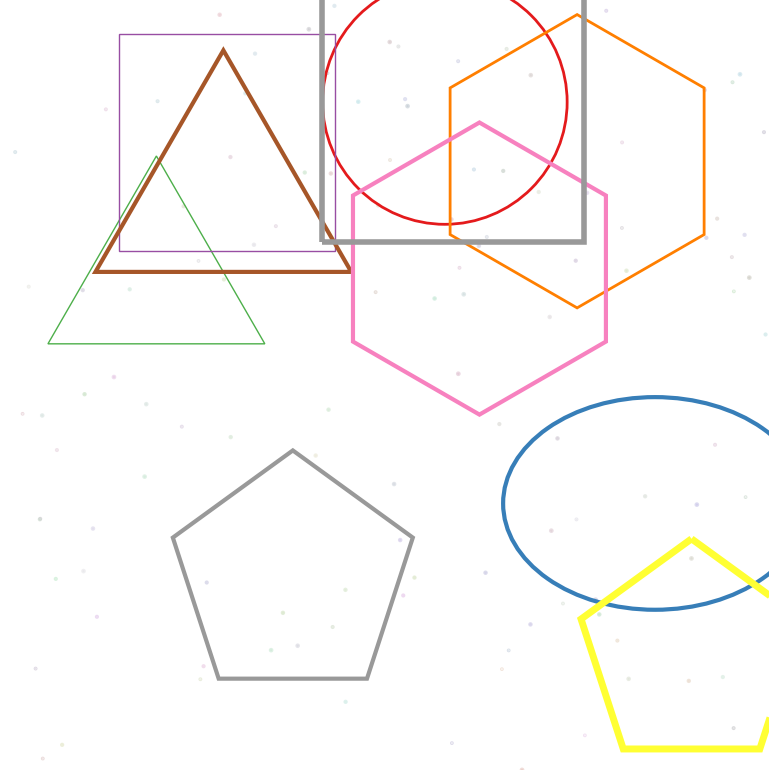[{"shape": "circle", "thickness": 1, "radius": 0.79, "center": [0.578, 0.867]}, {"shape": "oval", "thickness": 1.5, "radius": 0.99, "center": [0.851, 0.346]}, {"shape": "triangle", "thickness": 0.5, "radius": 0.81, "center": [0.203, 0.635]}, {"shape": "square", "thickness": 0.5, "radius": 0.7, "center": [0.295, 0.815]}, {"shape": "hexagon", "thickness": 1, "radius": 0.95, "center": [0.75, 0.791]}, {"shape": "pentagon", "thickness": 2.5, "radius": 0.75, "center": [0.898, 0.149]}, {"shape": "triangle", "thickness": 1.5, "radius": 0.96, "center": [0.29, 0.743]}, {"shape": "hexagon", "thickness": 1.5, "radius": 0.95, "center": [0.623, 0.651]}, {"shape": "square", "thickness": 2, "radius": 0.85, "center": [0.589, 0.856]}, {"shape": "pentagon", "thickness": 1.5, "radius": 0.82, "center": [0.38, 0.251]}]